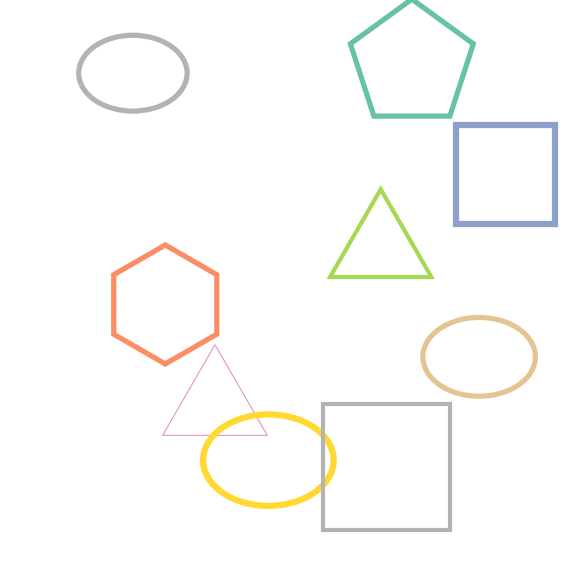[{"shape": "pentagon", "thickness": 2.5, "radius": 0.56, "center": [0.713, 0.889]}, {"shape": "hexagon", "thickness": 2.5, "radius": 0.52, "center": [0.286, 0.472]}, {"shape": "square", "thickness": 3, "radius": 0.43, "center": [0.875, 0.697]}, {"shape": "triangle", "thickness": 0.5, "radius": 0.52, "center": [0.372, 0.298]}, {"shape": "triangle", "thickness": 2, "radius": 0.51, "center": [0.659, 0.57]}, {"shape": "oval", "thickness": 3, "radius": 0.57, "center": [0.465, 0.202]}, {"shape": "oval", "thickness": 2.5, "radius": 0.49, "center": [0.83, 0.381]}, {"shape": "oval", "thickness": 2.5, "radius": 0.47, "center": [0.23, 0.872]}, {"shape": "square", "thickness": 2, "radius": 0.55, "center": [0.669, 0.19]}]